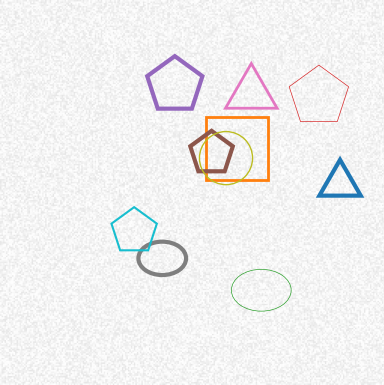[{"shape": "triangle", "thickness": 3, "radius": 0.31, "center": [0.883, 0.523]}, {"shape": "square", "thickness": 2, "radius": 0.41, "center": [0.616, 0.615]}, {"shape": "oval", "thickness": 0.5, "radius": 0.39, "center": [0.679, 0.246]}, {"shape": "pentagon", "thickness": 0.5, "radius": 0.41, "center": [0.828, 0.75]}, {"shape": "pentagon", "thickness": 3, "radius": 0.38, "center": [0.454, 0.779]}, {"shape": "pentagon", "thickness": 3, "radius": 0.29, "center": [0.549, 0.602]}, {"shape": "triangle", "thickness": 2, "radius": 0.39, "center": [0.653, 0.758]}, {"shape": "oval", "thickness": 3, "radius": 0.31, "center": [0.421, 0.329]}, {"shape": "circle", "thickness": 1, "radius": 0.34, "center": [0.587, 0.589]}, {"shape": "pentagon", "thickness": 1.5, "radius": 0.31, "center": [0.348, 0.4]}]